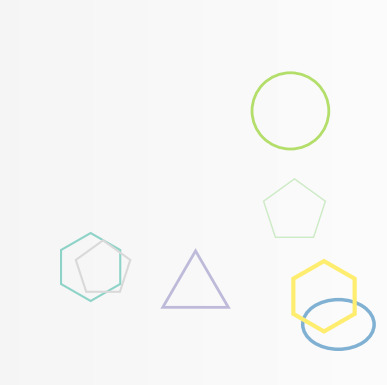[{"shape": "hexagon", "thickness": 1.5, "radius": 0.44, "center": [0.234, 0.306]}, {"shape": "triangle", "thickness": 2, "radius": 0.49, "center": [0.505, 0.251]}, {"shape": "oval", "thickness": 2.5, "radius": 0.46, "center": [0.873, 0.157]}, {"shape": "circle", "thickness": 2, "radius": 0.5, "center": [0.749, 0.712]}, {"shape": "pentagon", "thickness": 1.5, "radius": 0.37, "center": [0.266, 0.302]}, {"shape": "pentagon", "thickness": 1, "radius": 0.42, "center": [0.76, 0.451]}, {"shape": "hexagon", "thickness": 3, "radius": 0.46, "center": [0.836, 0.23]}]